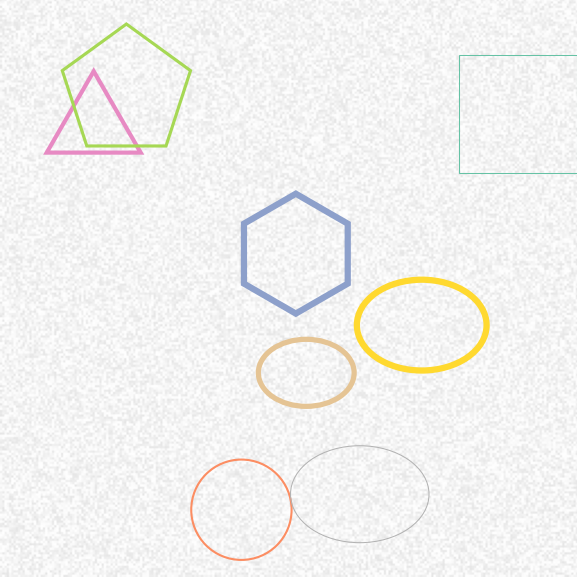[{"shape": "square", "thickness": 0.5, "radius": 0.51, "center": [0.897, 0.802]}, {"shape": "circle", "thickness": 1, "radius": 0.43, "center": [0.418, 0.116]}, {"shape": "hexagon", "thickness": 3, "radius": 0.52, "center": [0.512, 0.56]}, {"shape": "triangle", "thickness": 2, "radius": 0.47, "center": [0.162, 0.782]}, {"shape": "pentagon", "thickness": 1.5, "radius": 0.58, "center": [0.219, 0.841]}, {"shape": "oval", "thickness": 3, "radius": 0.56, "center": [0.73, 0.436]}, {"shape": "oval", "thickness": 2.5, "radius": 0.41, "center": [0.53, 0.354]}, {"shape": "oval", "thickness": 0.5, "radius": 0.6, "center": [0.623, 0.143]}]